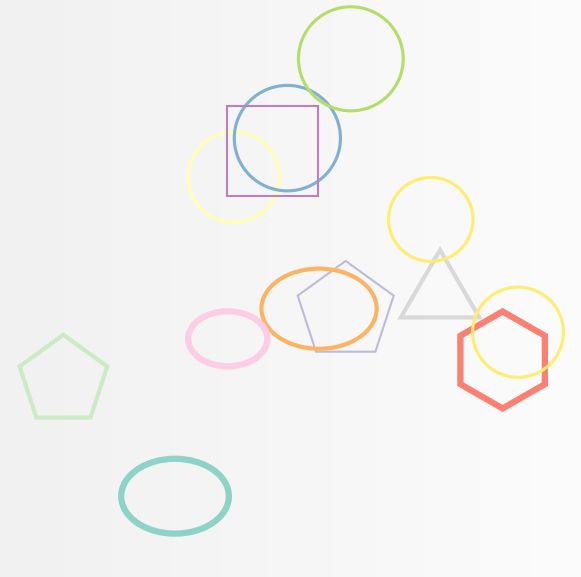[{"shape": "oval", "thickness": 3, "radius": 0.46, "center": [0.301, 0.14]}, {"shape": "circle", "thickness": 1.5, "radius": 0.39, "center": [0.402, 0.693]}, {"shape": "pentagon", "thickness": 1, "radius": 0.43, "center": [0.595, 0.46]}, {"shape": "hexagon", "thickness": 3, "radius": 0.42, "center": [0.865, 0.376]}, {"shape": "circle", "thickness": 1.5, "radius": 0.46, "center": [0.494, 0.76]}, {"shape": "oval", "thickness": 2, "radius": 0.5, "center": [0.549, 0.465]}, {"shape": "circle", "thickness": 1.5, "radius": 0.45, "center": [0.604, 0.897]}, {"shape": "oval", "thickness": 3, "radius": 0.34, "center": [0.392, 0.412]}, {"shape": "triangle", "thickness": 2, "radius": 0.39, "center": [0.757, 0.488]}, {"shape": "square", "thickness": 1, "radius": 0.39, "center": [0.468, 0.738]}, {"shape": "pentagon", "thickness": 2, "radius": 0.4, "center": [0.109, 0.34]}, {"shape": "circle", "thickness": 1.5, "radius": 0.39, "center": [0.891, 0.424]}, {"shape": "circle", "thickness": 1.5, "radius": 0.36, "center": [0.741, 0.619]}]